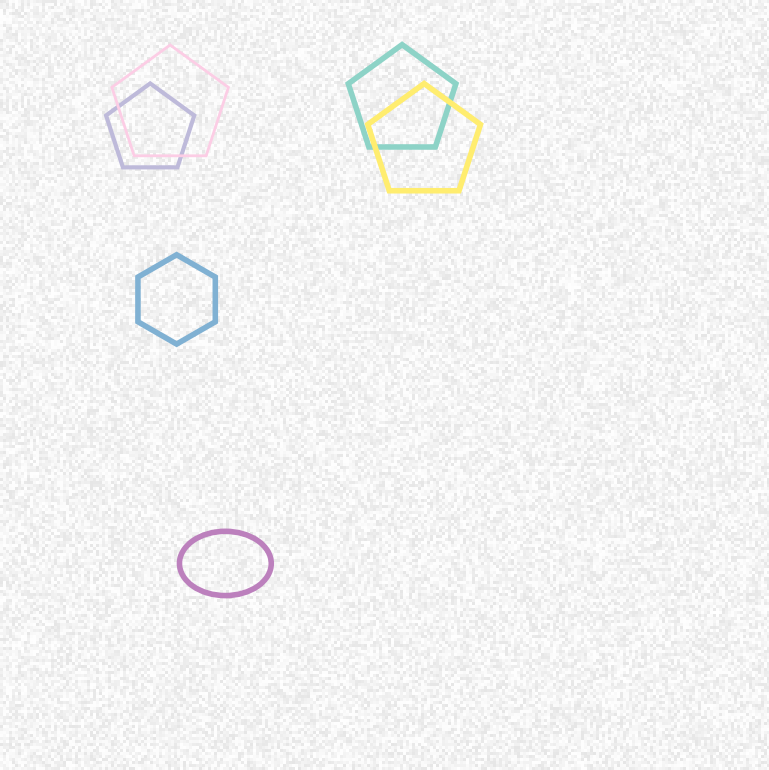[{"shape": "pentagon", "thickness": 2, "radius": 0.37, "center": [0.522, 0.869]}, {"shape": "pentagon", "thickness": 1.5, "radius": 0.3, "center": [0.195, 0.831]}, {"shape": "hexagon", "thickness": 2, "radius": 0.29, "center": [0.229, 0.611]}, {"shape": "pentagon", "thickness": 1, "radius": 0.4, "center": [0.221, 0.862]}, {"shape": "oval", "thickness": 2, "radius": 0.3, "center": [0.293, 0.268]}, {"shape": "pentagon", "thickness": 2, "radius": 0.38, "center": [0.551, 0.815]}]